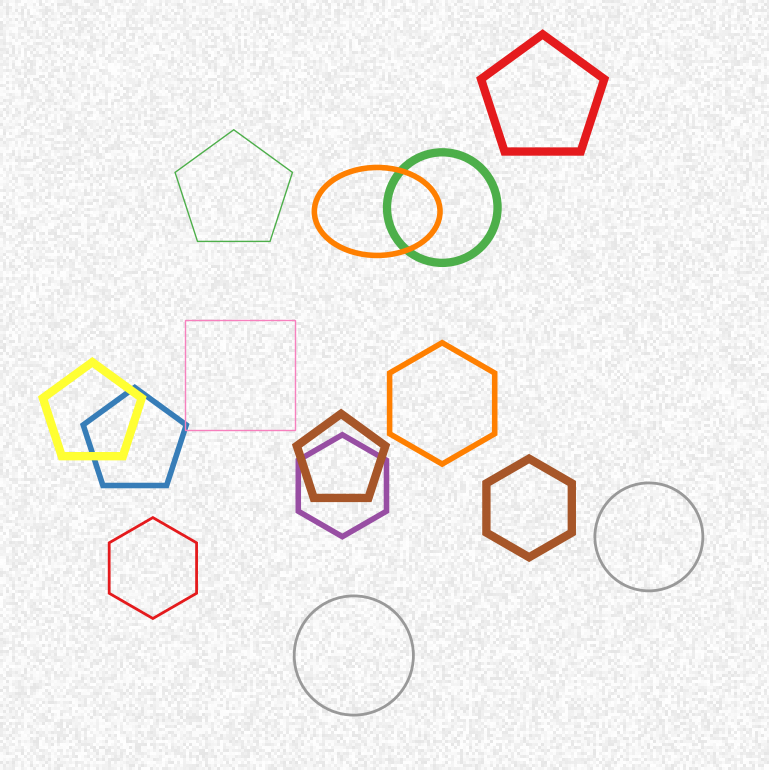[{"shape": "hexagon", "thickness": 1, "radius": 0.33, "center": [0.199, 0.262]}, {"shape": "pentagon", "thickness": 3, "radius": 0.42, "center": [0.705, 0.871]}, {"shape": "pentagon", "thickness": 2, "radius": 0.35, "center": [0.175, 0.426]}, {"shape": "pentagon", "thickness": 0.5, "radius": 0.4, "center": [0.304, 0.751]}, {"shape": "circle", "thickness": 3, "radius": 0.36, "center": [0.574, 0.73]}, {"shape": "hexagon", "thickness": 2, "radius": 0.33, "center": [0.445, 0.369]}, {"shape": "oval", "thickness": 2, "radius": 0.41, "center": [0.49, 0.725]}, {"shape": "hexagon", "thickness": 2, "radius": 0.39, "center": [0.574, 0.476]}, {"shape": "pentagon", "thickness": 3, "radius": 0.34, "center": [0.12, 0.462]}, {"shape": "pentagon", "thickness": 3, "radius": 0.3, "center": [0.443, 0.402]}, {"shape": "hexagon", "thickness": 3, "radius": 0.32, "center": [0.687, 0.34]}, {"shape": "square", "thickness": 0.5, "radius": 0.36, "center": [0.312, 0.513]}, {"shape": "circle", "thickness": 1, "radius": 0.35, "center": [0.843, 0.303]}, {"shape": "circle", "thickness": 1, "radius": 0.39, "center": [0.459, 0.149]}]